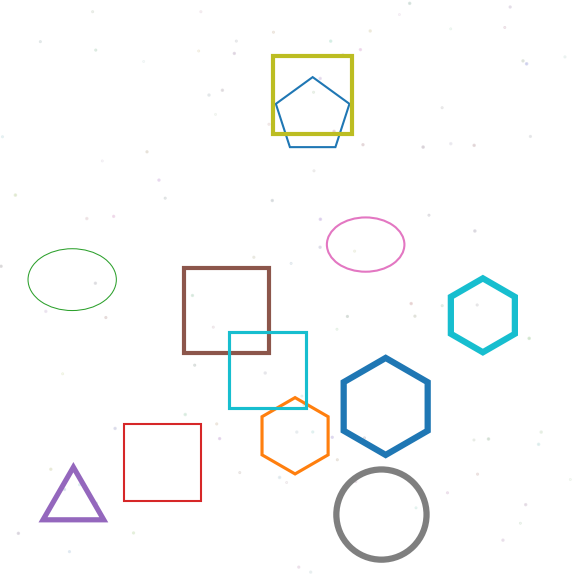[{"shape": "hexagon", "thickness": 3, "radius": 0.42, "center": [0.668, 0.295]}, {"shape": "pentagon", "thickness": 1, "radius": 0.34, "center": [0.541, 0.799]}, {"shape": "hexagon", "thickness": 1.5, "radius": 0.33, "center": [0.511, 0.245]}, {"shape": "oval", "thickness": 0.5, "radius": 0.38, "center": [0.125, 0.515]}, {"shape": "square", "thickness": 1, "radius": 0.33, "center": [0.282, 0.199]}, {"shape": "triangle", "thickness": 2.5, "radius": 0.3, "center": [0.127, 0.129]}, {"shape": "square", "thickness": 2, "radius": 0.37, "center": [0.393, 0.461]}, {"shape": "oval", "thickness": 1, "radius": 0.34, "center": [0.633, 0.576]}, {"shape": "circle", "thickness": 3, "radius": 0.39, "center": [0.661, 0.108]}, {"shape": "square", "thickness": 2, "radius": 0.34, "center": [0.541, 0.835]}, {"shape": "hexagon", "thickness": 3, "radius": 0.32, "center": [0.836, 0.453]}, {"shape": "square", "thickness": 1.5, "radius": 0.33, "center": [0.463, 0.358]}]